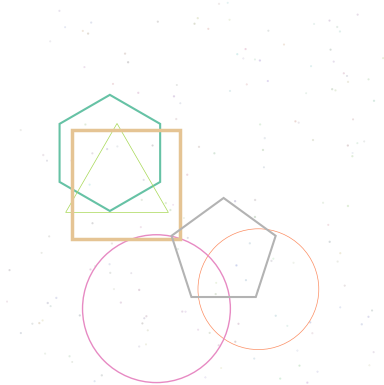[{"shape": "hexagon", "thickness": 1.5, "radius": 0.75, "center": [0.285, 0.603]}, {"shape": "circle", "thickness": 0.5, "radius": 0.78, "center": [0.671, 0.249]}, {"shape": "circle", "thickness": 1, "radius": 0.96, "center": [0.406, 0.198]}, {"shape": "triangle", "thickness": 0.5, "radius": 0.77, "center": [0.304, 0.525]}, {"shape": "square", "thickness": 2.5, "radius": 0.71, "center": [0.327, 0.521]}, {"shape": "pentagon", "thickness": 1.5, "radius": 0.71, "center": [0.581, 0.344]}]